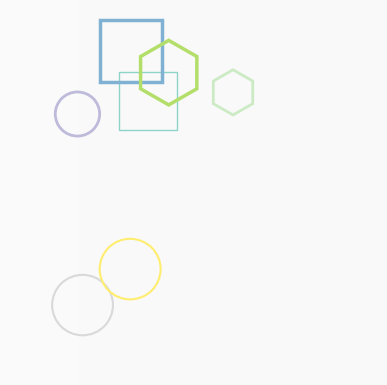[{"shape": "square", "thickness": 1, "radius": 0.38, "center": [0.382, 0.738]}, {"shape": "circle", "thickness": 2, "radius": 0.29, "center": [0.2, 0.704]}, {"shape": "square", "thickness": 2.5, "radius": 0.4, "center": [0.338, 0.867]}, {"shape": "hexagon", "thickness": 2.5, "radius": 0.42, "center": [0.435, 0.811]}, {"shape": "circle", "thickness": 1.5, "radius": 0.39, "center": [0.213, 0.208]}, {"shape": "hexagon", "thickness": 2, "radius": 0.29, "center": [0.601, 0.76]}, {"shape": "circle", "thickness": 1.5, "radius": 0.39, "center": [0.336, 0.301]}]